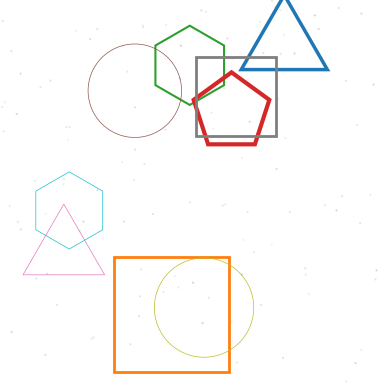[{"shape": "triangle", "thickness": 2.5, "radius": 0.65, "center": [0.738, 0.884]}, {"shape": "square", "thickness": 2, "radius": 0.75, "center": [0.445, 0.184]}, {"shape": "hexagon", "thickness": 1.5, "radius": 0.51, "center": [0.493, 0.83]}, {"shape": "pentagon", "thickness": 3, "radius": 0.52, "center": [0.601, 0.709]}, {"shape": "circle", "thickness": 0.5, "radius": 0.61, "center": [0.35, 0.764]}, {"shape": "triangle", "thickness": 0.5, "radius": 0.61, "center": [0.166, 0.347]}, {"shape": "square", "thickness": 2, "radius": 0.51, "center": [0.613, 0.75]}, {"shape": "circle", "thickness": 0.5, "radius": 0.65, "center": [0.53, 0.201]}, {"shape": "hexagon", "thickness": 0.5, "radius": 0.5, "center": [0.18, 0.453]}]